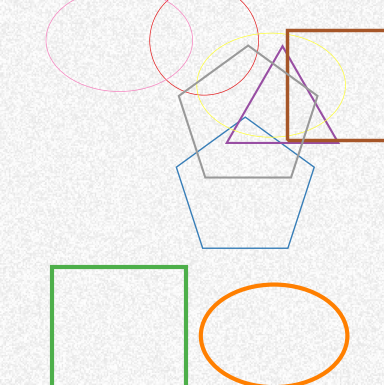[{"shape": "circle", "thickness": 0.5, "radius": 0.71, "center": [0.53, 0.894]}, {"shape": "pentagon", "thickness": 1, "radius": 0.94, "center": [0.637, 0.508]}, {"shape": "square", "thickness": 3, "radius": 0.87, "center": [0.309, 0.132]}, {"shape": "triangle", "thickness": 1.5, "radius": 0.84, "center": [0.734, 0.712]}, {"shape": "oval", "thickness": 3, "radius": 0.95, "center": [0.712, 0.128]}, {"shape": "oval", "thickness": 0.5, "radius": 0.97, "center": [0.704, 0.779]}, {"shape": "square", "thickness": 2.5, "radius": 0.71, "center": [0.887, 0.779]}, {"shape": "oval", "thickness": 0.5, "radius": 0.95, "center": [0.31, 0.896]}, {"shape": "pentagon", "thickness": 1.5, "radius": 0.95, "center": [0.645, 0.692]}]